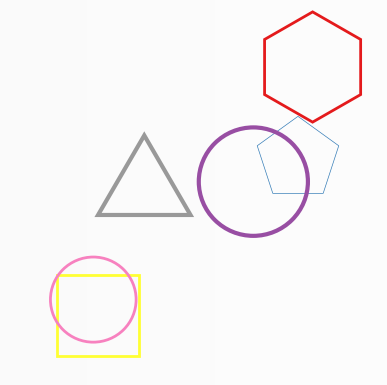[{"shape": "hexagon", "thickness": 2, "radius": 0.72, "center": [0.807, 0.826]}, {"shape": "pentagon", "thickness": 0.5, "radius": 0.55, "center": [0.769, 0.587]}, {"shape": "circle", "thickness": 3, "radius": 0.7, "center": [0.654, 0.528]}, {"shape": "square", "thickness": 2, "radius": 0.52, "center": [0.253, 0.181]}, {"shape": "circle", "thickness": 2, "radius": 0.55, "center": [0.241, 0.222]}, {"shape": "triangle", "thickness": 3, "radius": 0.69, "center": [0.372, 0.51]}]